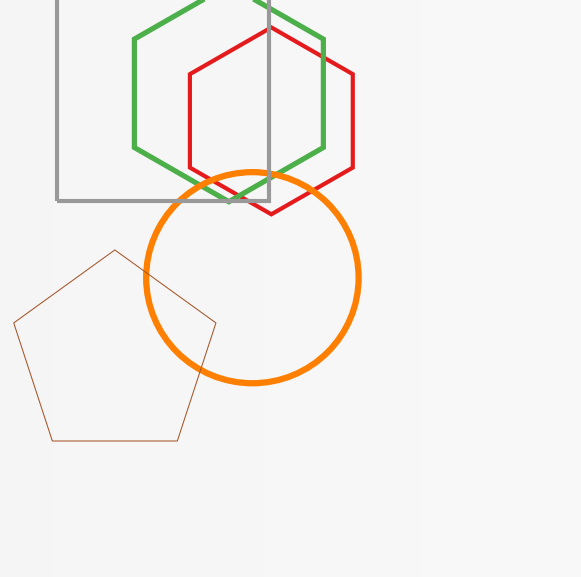[{"shape": "hexagon", "thickness": 2, "radius": 0.81, "center": [0.467, 0.79]}, {"shape": "hexagon", "thickness": 2.5, "radius": 0.94, "center": [0.394, 0.838]}, {"shape": "circle", "thickness": 3, "radius": 0.91, "center": [0.434, 0.518]}, {"shape": "pentagon", "thickness": 0.5, "radius": 0.91, "center": [0.198, 0.383]}, {"shape": "square", "thickness": 2, "radius": 0.91, "center": [0.28, 0.834]}]